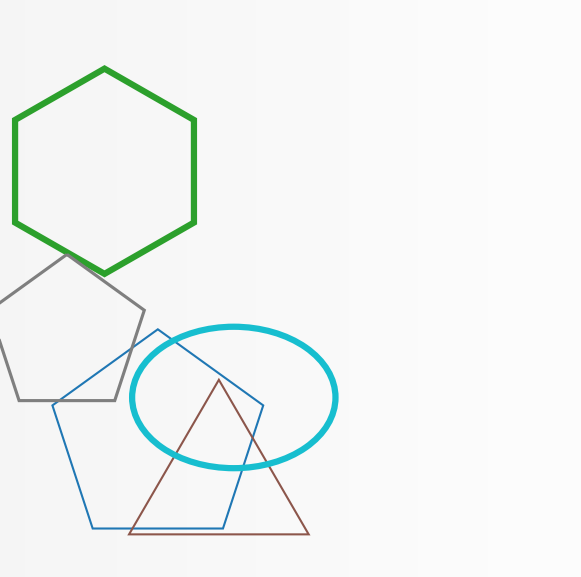[{"shape": "pentagon", "thickness": 1, "radius": 0.95, "center": [0.272, 0.238]}, {"shape": "hexagon", "thickness": 3, "radius": 0.89, "center": [0.18, 0.703]}, {"shape": "triangle", "thickness": 1, "radius": 0.89, "center": [0.377, 0.163]}, {"shape": "pentagon", "thickness": 1.5, "radius": 0.7, "center": [0.115, 0.419]}, {"shape": "oval", "thickness": 3, "radius": 0.87, "center": [0.402, 0.311]}]